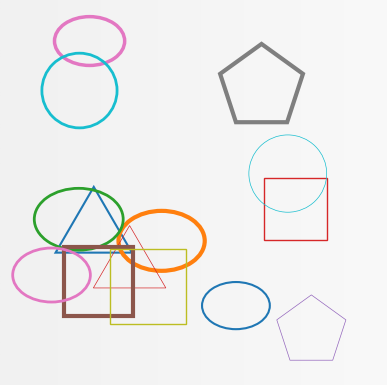[{"shape": "triangle", "thickness": 1.5, "radius": 0.57, "center": [0.242, 0.401]}, {"shape": "oval", "thickness": 1.5, "radius": 0.44, "center": [0.609, 0.206]}, {"shape": "oval", "thickness": 3, "radius": 0.56, "center": [0.417, 0.374]}, {"shape": "oval", "thickness": 2, "radius": 0.57, "center": [0.203, 0.431]}, {"shape": "square", "thickness": 1, "radius": 0.41, "center": [0.763, 0.457]}, {"shape": "triangle", "thickness": 0.5, "radius": 0.54, "center": [0.334, 0.306]}, {"shape": "pentagon", "thickness": 0.5, "radius": 0.47, "center": [0.803, 0.14]}, {"shape": "square", "thickness": 3, "radius": 0.44, "center": [0.254, 0.268]}, {"shape": "oval", "thickness": 2.5, "radius": 0.45, "center": [0.231, 0.893]}, {"shape": "oval", "thickness": 2, "radius": 0.5, "center": [0.133, 0.286]}, {"shape": "pentagon", "thickness": 3, "radius": 0.56, "center": [0.675, 0.773]}, {"shape": "square", "thickness": 1, "radius": 0.49, "center": [0.382, 0.257]}, {"shape": "circle", "thickness": 2, "radius": 0.49, "center": [0.205, 0.765]}, {"shape": "circle", "thickness": 0.5, "radius": 0.5, "center": [0.743, 0.549]}]